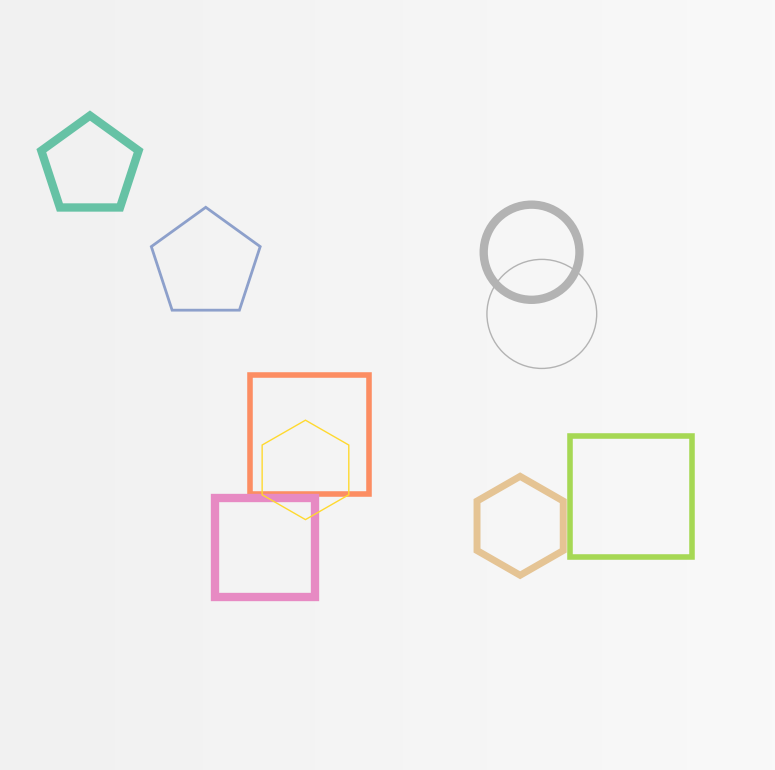[{"shape": "pentagon", "thickness": 3, "radius": 0.33, "center": [0.116, 0.784]}, {"shape": "square", "thickness": 2, "radius": 0.38, "center": [0.399, 0.436]}, {"shape": "pentagon", "thickness": 1, "radius": 0.37, "center": [0.265, 0.657]}, {"shape": "square", "thickness": 3, "radius": 0.32, "center": [0.342, 0.289]}, {"shape": "square", "thickness": 2, "radius": 0.39, "center": [0.814, 0.355]}, {"shape": "hexagon", "thickness": 0.5, "radius": 0.32, "center": [0.394, 0.39]}, {"shape": "hexagon", "thickness": 2.5, "radius": 0.32, "center": [0.671, 0.317]}, {"shape": "circle", "thickness": 0.5, "radius": 0.35, "center": [0.699, 0.592]}, {"shape": "circle", "thickness": 3, "radius": 0.31, "center": [0.686, 0.672]}]